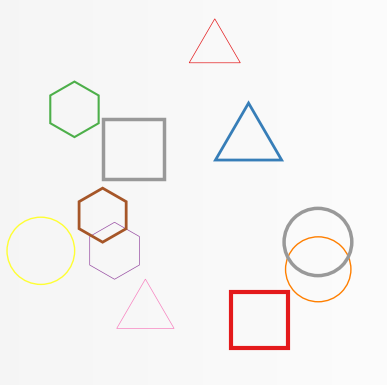[{"shape": "square", "thickness": 3, "radius": 0.36, "center": [0.669, 0.168]}, {"shape": "triangle", "thickness": 0.5, "radius": 0.38, "center": [0.554, 0.875]}, {"shape": "triangle", "thickness": 2, "radius": 0.49, "center": [0.641, 0.634]}, {"shape": "hexagon", "thickness": 1.5, "radius": 0.36, "center": [0.192, 0.716]}, {"shape": "hexagon", "thickness": 0.5, "radius": 0.37, "center": [0.296, 0.349]}, {"shape": "circle", "thickness": 1, "radius": 0.42, "center": [0.821, 0.301]}, {"shape": "circle", "thickness": 1, "radius": 0.44, "center": [0.105, 0.349]}, {"shape": "hexagon", "thickness": 2, "radius": 0.35, "center": [0.265, 0.441]}, {"shape": "triangle", "thickness": 0.5, "radius": 0.43, "center": [0.375, 0.19]}, {"shape": "circle", "thickness": 2.5, "radius": 0.44, "center": [0.821, 0.371]}, {"shape": "square", "thickness": 2.5, "radius": 0.39, "center": [0.345, 0.613]}]